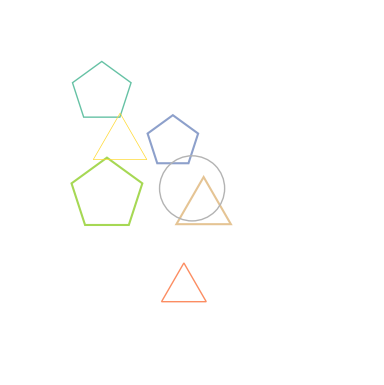[{"shape": "pentagon", "thickness": 1, "radius": 0.4, "center": [0.264, 0.76]}, {"shape": "triangle", "thickness": 1, "radius": 0.34, "center": [0.478, 0.25]}, {"shape": "pentagon", "thickness": 1.5, "radius": 0.35, "center": [0.449, 0.632]}, {"shape": "pentagon", "thickness": 1.5, "radius": 0.48, "center": [0.278, 0.494]}, {"shape": "triangle", "thickness": 0.5, "radius": 0.4, "center": [0.312, 0.626]}, {"shape": "triangle", "thickness": 1.5, "radius": 0.41, "center": [0.529, 0.459]}, {"shape": "circle", "thickness": 1, "radius": 0.42, "center": [0.499, 0.511]}]